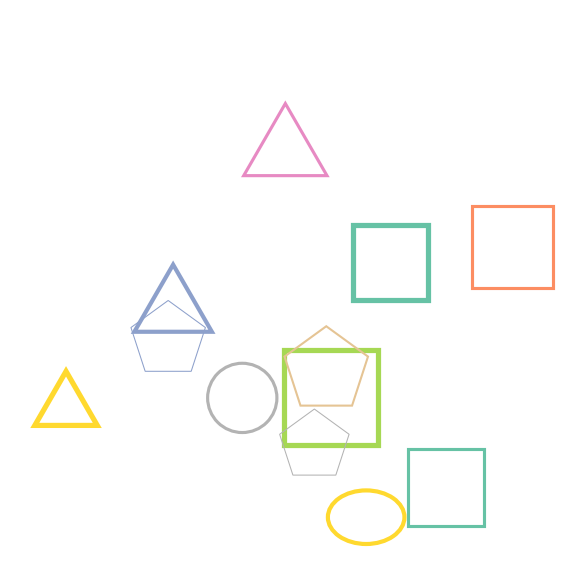[{"shape": "square", "thickness": 1.5, "radius": 0.33, "center": [0.772, 0.155]}, {"shape": "square", "thickness": 2.5, "radius": 0.33, "center": [0.677, 0.544]}, {"shape": "square", "thickness": 1.5, "radius": 0.35, "center": [0.887, 0.571]}, {"shape": "pentagon", "thickness": 0.5, "radius": 0.34, "center": [0.291, 0.411]}, {"shape": "triangle", "thickness": 2, "radius": 0.39, "center": [0.3, 0.463]}, {"shape": "triangle", "thickness": 1.5, "radius": 0.42, "center": [0.494, 0.737]}, {"shape": "square", "thickness": 2.5, "radius": 0.41, "center": [0.573, 0.311]}, {"shape": "oval", "thickness": 2, "radius": 0.33, "center": [0.634, 0.104]}, {"shape": "triangle", "thickness": 2.5, "radius": 0.31, "center": [0.114, 0.294]}, {"shape": "pentagon", "thickness": 1, "radius": 0.38, "center": [0.565, 0.358]}, {"shape": "circle", "thickness": 1.5, "radius": 0.3, "center": [0.42, 0.31]}, {"shape": "pentagon", "thickness": 0.5, "radius": 0.32, "center": [0.544, 0.228]}]